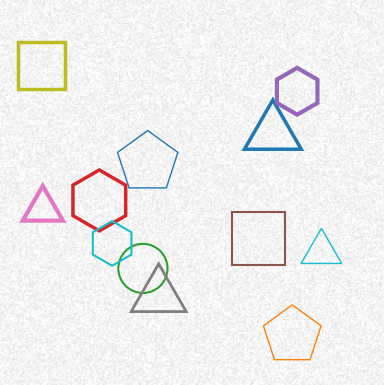[{"shape": "triangle", "thickness": 2.5, "radius": 0.43, "center": [0.709, 0.655]}, {"shape": "pentagon", "thickness": 1, "radius": 0.41, "center": [0.384, 0.579]}, {"shape": "pentagon", "thickness": 1, "radius": 0.39, "center": [0.759, 0.129]}, {"shape": "circle", "thickness": 1.5, "radius": 0.32, "center": [0.371, 0.303]}, {"shape": "hexagon", "thickness": 2.5, "radius": 0.4, "center": [0.258, 0.479]}, {"shape": "hexagon", "thickness": 3, "radius": 0.3, "center": [0.772, 0.763]}, {"shape": "square", "thickness": 1.5, "radius": 0.34, "center": [0.672, 0.379]}, {"shape": "triangle", "thickness": 3, "radius": 0.3, "center": [0.111, 0.457]}, {"shape": "triangle", "thickness": 2, "radius": 0.41, "center": [0.412, 0.232]}, {"shape": "square", "thickness": 2.5, "radius": 0.31, "center": [0.108, 0.83]}, {"shape": "triangle", "thickness": 1, "radius": 0.3, "center": [0.835, 0.346]}, {"shape": "hexagon", "thickness": 1.5, "radius": 0.29, "center": [0.291, 0.368]}]